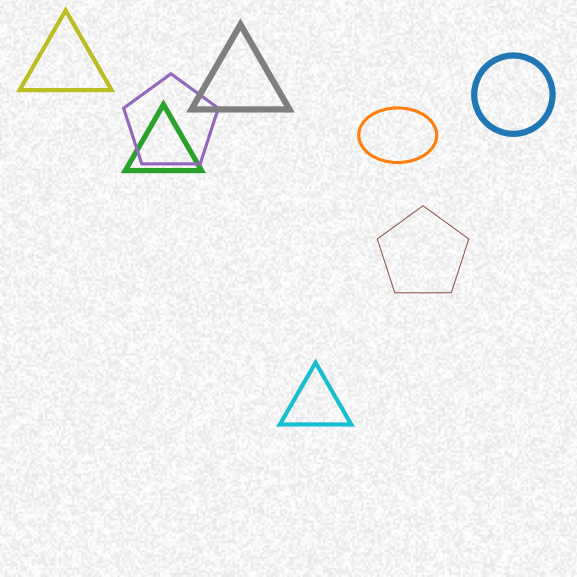[{"shape": "circle", "thickness": 3, "radius": 0.34, "center": [0.889, 0.835]}, {"shape": "oval", "thickness": 1.5, "radius": 0.34, "center": [0.689, 0.765]}, {"shape": "triangle", "thickness": 2.5, "radius": 0.38, "center": [0.283, 0.742]}, {"shape": "pentagon", "thickness": 1.5, "radius": 0.43, "center": [0.296, 0.785]}, {"shape": "pentagon", "thickness": 0.5, "radius": 0.42, "center": [0.733, 0.56]}, {"shape": "triangle", "thickness": 3, "radius": 0.49, "center": [0.416, 0.859]}, {"shape": "triangle", "thickness": 2, "radius": 0.46, "center": [0.114, 0.889]}, {"shape": "triangle", "thickness": 2, "radius": 0.36, "center": [0.546, 0.3]}]